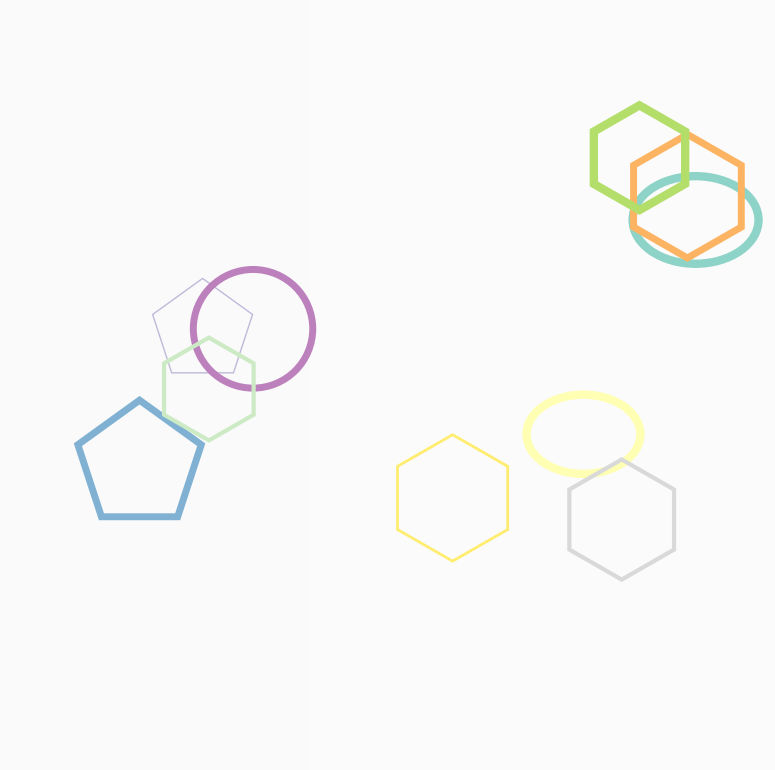[{"shape": "oval", "thickness": 3, "radius": 0.41, "center": [0.898, 0.714]}, {"shape": "oval", "thickness": 3, "radius": 0.37, "center": [0.753, 0.436]}, {"shape": "pentagon", "thickness": 0.5, "radius": 0.34, "center": [0.261, 0.571]}, {"shape": "pentagon", "thickness": 2.5, "radius": 0.42, "center": [0.18, 0.397]}, {"shape": "hexagon", "thickness": 2.5, "radius": 0.4, "center": [0.887, 0.745]}, {"shape": "hexagon", "thickness": 3, "radius": 0.34, "center": [0.825, 0.795]}, {"shape": "hexagon", "thickness": 1.5, "radius": 0.39, "center": [0.802, 0.325]}, {"shape": "circle", "thickness": 2.5, "radius": 0.39, "center": [0.326, 0.573]}, {"shape": "hexagon", "thickness": 1.5, "radius": 0.33, "center": [0.269, 0.495]}, {"shape": "hexagon", "thickness": 1, "radius": 0.41, "center": [0.584, 0.353]}]